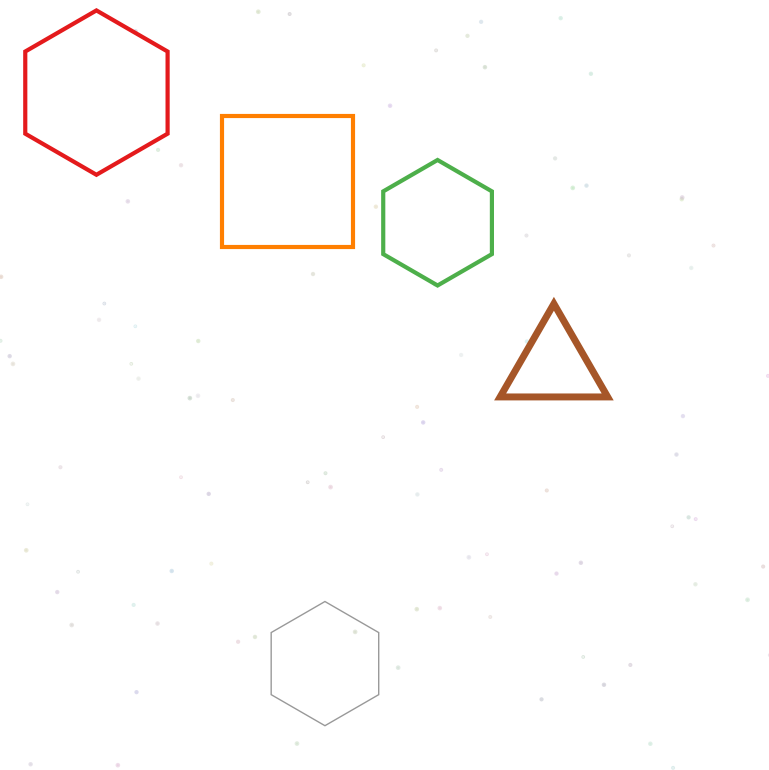[{"shape": "hexagon", "thickness": 1.5, "radius": 0.53, "center": [0.125, 0.88]}, {"shape": "hexagon", "thickness": 1.5, "radius": 0.41, "center": [0.568, 0.711]}, {"shape": "square", "thickness": 1.5, "radius": 0.43, "center": [0.374, 0.764]}, {"shape": "triangle", "thickness": 2.5, "radius": 0.4, "center": [0.719, 0.525]}, {"shape": "hexagon", "thickness": 0.5, "radius": 0.4, "center": [0.422, 0.138]}]